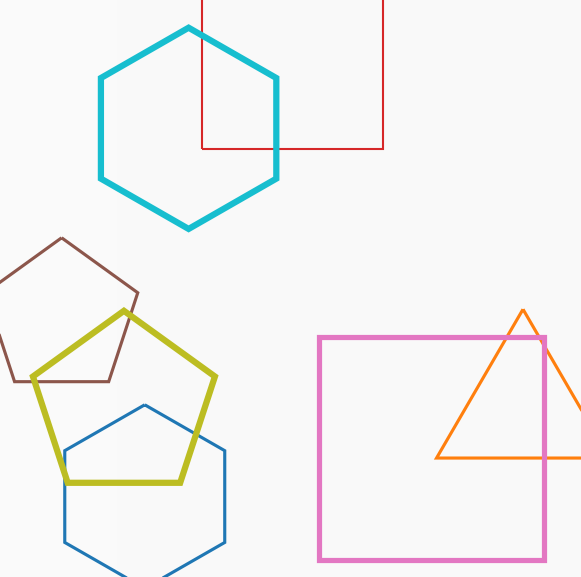[{"shape": "hexagon", "thickness": 1.5, "radius": 0.79, "center": [0.249, 0.139]}, {"shape": "triangle", "thickness": 1.5, "radius": 0.86, "center": [0.9, 0.292]}, {"shape": "square", "thickness": 1, "radius": 0.78, "center": [0.504, 0.896]}, {"shape": "pentagon", "thickness": 1.5, "radius": 0.69, "center": [0.106, 0.45]}, {"shape": "square", "thickness": 2.5, "radius": 0.97, "center": [0.743, 0.223]}, {"shape": "pentagon", "thickness": 3, "radius": 0.82, "center": [0.213, 0.296]}, {"shape": "hexagon", "thickness": 3, "radius": 0.87, "center": [0.325, 0.777]}]